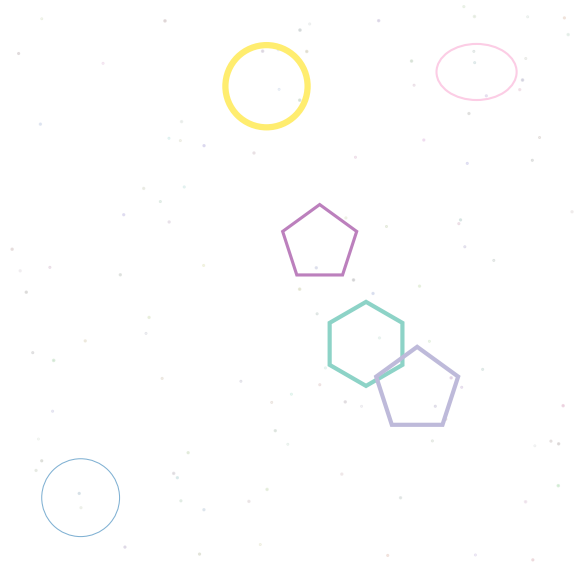[{"shape": "hexagon", "thickness": 2, "radius": 0.36, "center": [0.634, 0.404]}, {"shape": "pentagon", "thickness": 2, "radius": 0.37, "center": [0.722, 0.324]}, {"shape": "circle", "thickness": 0.5, "radius": 0.34, "center": [0.14, 0.137]}, {"shape": "oval", "thickness": 1, "radius": 0.35, "center": [0.825, 0.875]}, {"shape": "pentagon", "thickness": 1.5, "radius": 0.34, "center": [0.554, 0.578]}, {"shape": "circle", "thickness": 3, "radius": 0.36, "center": [0.461, 0.85]}]